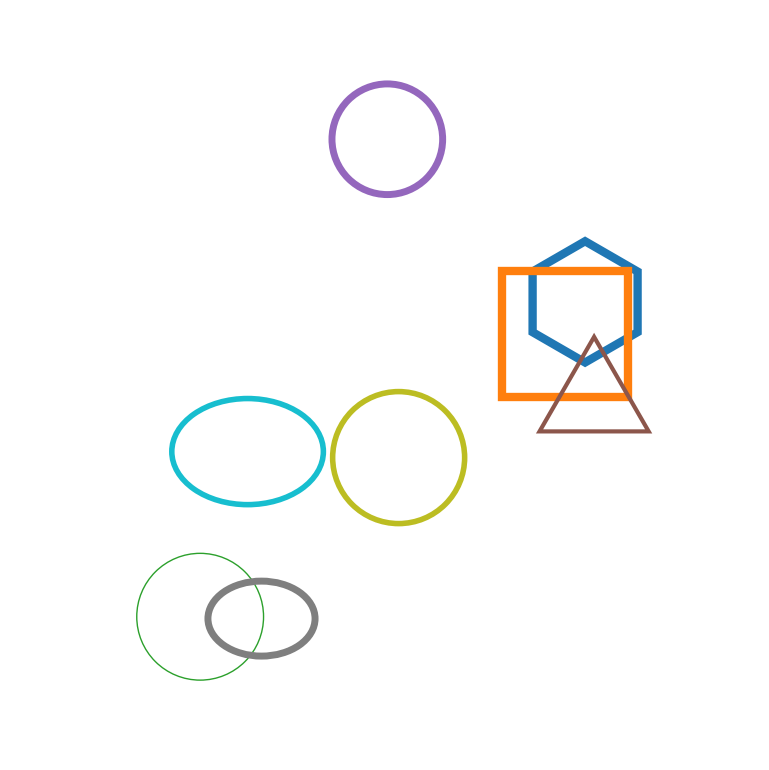[{"shape": "hexagon", "thickness": 3, "radius": 0.39, "center": [0.76, 0.608]}, {"shape": "square", "thickness": 3, "radius": 0.41, "center": [0.734, 0.567]}, {"shape": "circle", "thickness": 0.5, "radius": 0.41, "center": [0.26, 0.199]}, {"shape": "circle", "thickness": 2.5, "radius": 0.36, "center": [0.503, 0.819]}, {"shape": "triangle", "thickness": 1.5, "radius": 0.41, "center": [0.772, 0.481]}, {"shape": "oval", "thickness": 2.5, "radius": 0.35, "center": [0.34, 0.197]}, {"shape": "circle", "thickness": 2, "radius": 0.43, "center": [0.518, 0.406]}, {"shape": "oval", "thickness": 2, "radius": 0.49, "center": [0.322, 0.414]}]